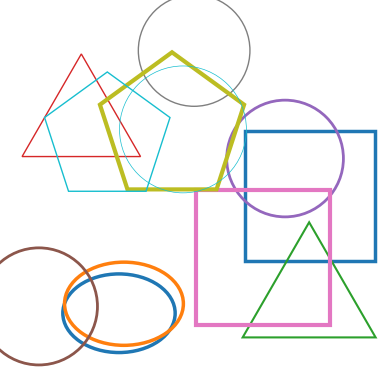[{"shape": "square", "thickness": 2.5, "radius": 0.84, "center": [0.805, 0.49]}, {"shape": "oval", "thickness": 2.5, "radius": 0.73, "center": [0.309, 0.186]}, {"shape": "oval", "thickness": 2.5, "radius": 0.77, "center": [0.322, 0.211]}, {"shape": "triangle", "thickness": 1.5, "radius": 1.0, "center": [0.803, 0.223]}, {"shape": "triangle", "thickness": 1, "radius": 0.89, "center": [0.211, 0.682]}, {"shape": "circle", "thickness": 2, "radius": 0.76, "center": [0.74, 0.588]}, {"shape": "circle", "thickness": 2, "radius": 0.76, "center": [0.101, 0.204]}, {"shape": "square", "thickness": 3, "radius": 0.87, "center": [0.683, 0.332]}, {"shape": "circle", "thickness": 1, "radius": 0.72, "center": [0.504, 0.869]}, {"shape": "pentagon", "thickness": 3, "radius": 0.98, "center": [0.447, 0.667]}, {"shape": "pentagon", "thickness": 1, "radius": 0.86, "center": [0.279, 0.642]}, {"shape": "circle", "thickness": 0.5, "radius": 0.82, "center": [0.475, 0.664]}]